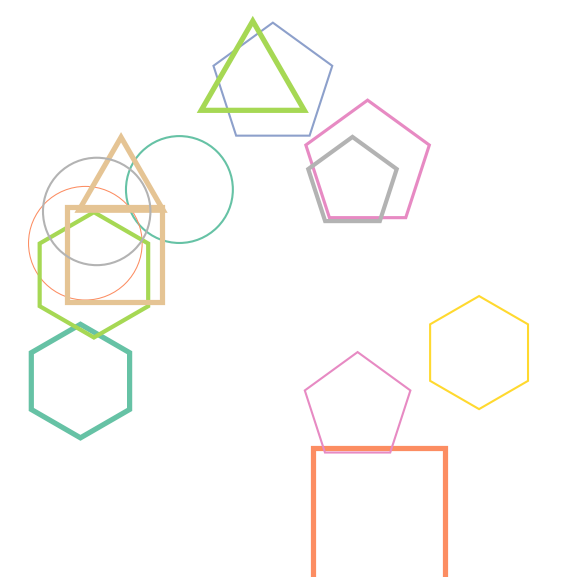[{"shape": "circle", "thickness": 1, "radius": 0.46, "center": [0.311, 0.671]}, {"shape": "hexagon", "thickness": 2.5, "radius": 0.49, "center": [0.139, 0.339]}, {"shape": "square", "thickness": 2.5, "radius": 0.57, "center": [0.657, 0.109]}, {"shape": "circle", "thickness": 0.5, "radius": 0.49, "center": [0.148, 0.578]}, {"shape": "pentagon", "thickness": 1, "radius": 0.54, "center": [0.472, 0.852]}, {"shape": "pentagon", "thickness": 1.5, "radius": 0.56, "center": [0.637, 0.713]}, {"shape": "pentagon", "thickness": 1, "radius": 0.48, "center": [0.619, 0.293]}, {"shape": "hexagon", "thickness": 2, "radius": 0.54, "center": [0.163, 0.523]}, {"shape": "triangle", "thickness": 2.5, "radius": 0.52, "center": [0.438, 0.86]}, {"shape": "hexagon", "thickness": 1, "radius": 0.49, "center": [0.83, 0.389]}, {"shape": "square", "thickness": 2.5, "radius": 0.41, "center": [0.198, 0.558]}, {"shape": "triangle", "thickness": 2.5, "radius": 0.42, "center": [0.21, 0.677]}, {"shape": "pentagon", "thickness": 2, "radius": 0.4, "center": [0.61, 0.681]}, {"shape": "circle", "thickness": 1, "radius": 0.47, "center": [0.167, 0.633]}]